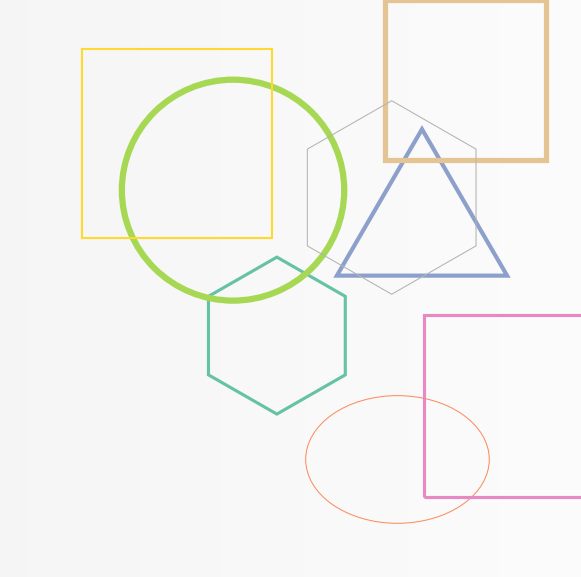[{"shape": "hexagon", "thickness": 1.5, "radius": 0.68, "center": [0.476, 0.418]}, {"shape": "oval", "thickness": 0.5, "radius": 0.79, "center": [0.684, 0.204]}, {"shape": "triangle", "thickness": 2, "radius": 0.85, "center": [0.726, 0.606]}, {"shape": "square", "thickness": 1.5, "radius": 0.79, "center": [0.886, 0.296]}, {"shape": "circle", "thickness": 3, "radius": 0.96, "center": [0.401, 0.67]}, {"shape": "square", "thickness": 1, "radius": 0.82, "center": [0.305, 0.75]}, {"shape": "square", "thickness": 2.5, "radius": 0.69, "center": [0.801, 0.86]}, {"shape": "hexagon", "thickness": 0.5, "radius": 0.84, "center": [0.674, 0.657]}]